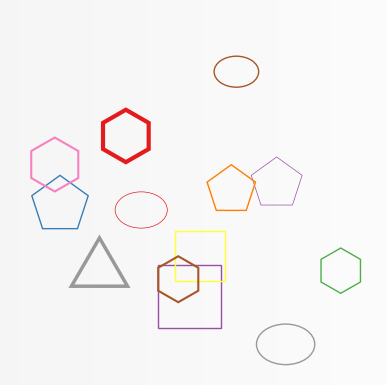[{"shape": "hexagon", "thickness": 3, "radius": 0.34, "center": [0.325, 0.647]}, {"shape": "oval", "thickness": 0.5, "radius": 0.34, "center": [0.364, 0.455]}, {"shape": "pentagon", "thickness": 1, "radius": 0.38, "center": [0.155, 0.468]}, {"shape": "hexagon", "thickness": 1, "radius": 0.29, "center": [0.879, 0.297]}, {"shape": "square", "thickness": 1, "radius": 0.41, "center": [0.489, 0.23]}, {"shape": "pentagon", "thickness": 0.5, "radius": 0.35, "center": [0.714, 0.523]}, {"shape": "pentagon", "thickness": 1, "radius": 0.33, "center": [0.597, 0.507]}, {"shape": "square", "thickness": 1, "radius": 0.33, "center": [0.516, 0.335]}, {"shape": "oval", "thickness": 1, "radius": 0.29, "center": [0.61, 0.814]}, {"shape": "hexagon", "thickness": 1.5, "radius": 0.3, "center": [0.46, 0.275]}, {"shape": "hexagon", "thickness": 1.5, "radius": 0.35, "center": [0.141, 0.573]}, {"shape": "oval", "thickness": 1, "radius": 0.38, "center": [0.737, 0.106]}, {"shape": "triangle", "thickness": 2.5, "radius": 0.42, "center": [0.257, 0.298]}]